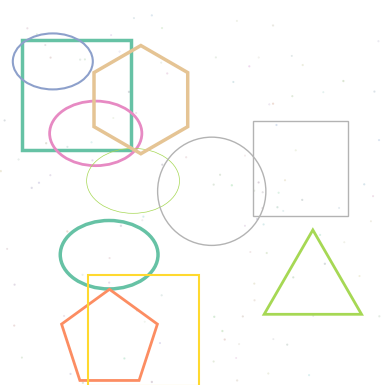[{"shape": "square", "thickness": 2.5, "radius": 0.71, "center": [0.199, 0.754]}, {"shape": "oval", "thickness": 2.5, "radius": 0.63, "center": [0.283, 0.338]}, {"shape": "pentagon", "thickness": 2, "radius": 0.65, "center": [0.284, 0.118]}, {"shape": "oval", "thickness": 1.5, "radius": 0.52, "center": [0.137, 0.84]}, {"shape": "oval", "thickness": 2, "radius": 0.6, "center": [0.249, 0.654]}, {"shape": "oval", "thickness": 0.5, "radius": 0.6, "center": [0.346, 0.53]}, {"shape": "triangle", "thickness": 2, "radius": 0.73, "center": [0.813, 0.257]}, {"shape": "square", "thickness": 1.5, "radius": 0.72, "center": [0.373, 0.142]}, {"shape": "hexagon", "thickness": 2.5, "radius": 0.7, "center": [0.366, 0.741]}, {"shape": "circle", "thickness": 1, "radius": 0.7, "center": [0.55, 0.503]}, {"shape": "square", "thickness": 1, "radius": 0.62, "center": [0.781, 0.562]}]